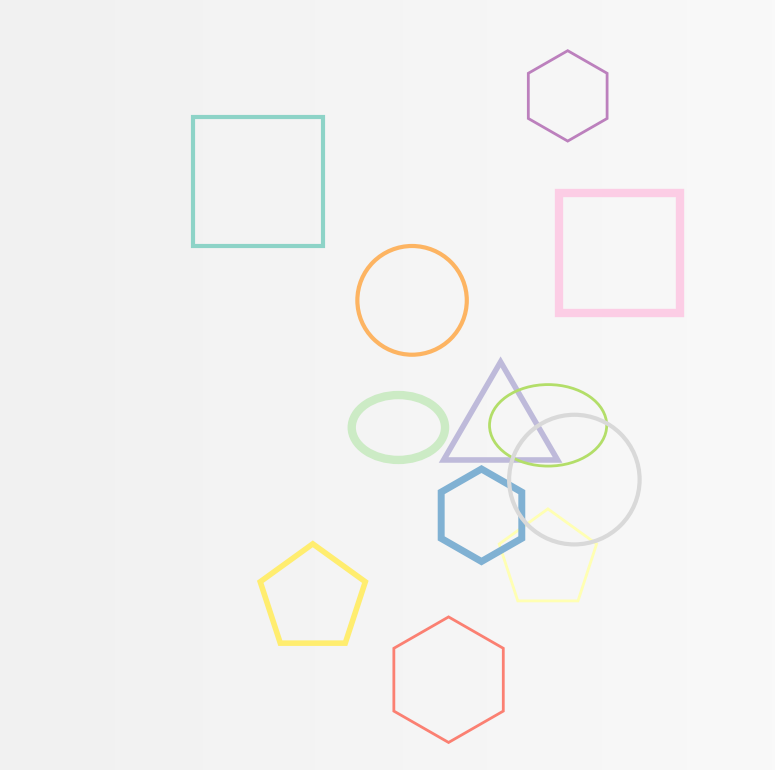[{"shape": "square", "thickness": 1.5, "radius": 0.42, "center": [0.333, 0.764]}, {"shape": "pentagon", "thickness": 1, "radius": 0.33, "center": [0.707, 0.273]}, {"shape": "triangle", "thickness": 2, "radius": 0.42, "center": [0.646, 0.445]}, {"shape": "hexagon", "thickness": 1, "radius": 0.41, "center": [0.579, 0.117]}, {"shape": "hexagon", "thickness": 2.5, "radius": 0.3, "center": [0.621, 0.331]}, {"shape": "circle", "thickness": 1.5, "radius": 0.35, "center": [0.532, 0.61]}, {"shape": "oval", "thickness": 1, "radius": 0.38, "center": [0.707, 0.448]}, {"shape": "square", "thickness": 3, "radius": 0.39, "center": [0.799, 0.671]}, {"shape": "circle", "thickness": 1.5, "radius": 0.42, "center": [0.741, 0.377]}, {"shape": "hexagon", "thickness": 1, "radius": 0.29, "center": [0.733, 0.875]}, {"shape": "oval", "thickness": 3, "radius": 0.3, "center": [0.514, 0.445]}, {"shape": "pentagon", "thickness": 2, "radius": 0.36, "center": [0.404, 0.222]}]